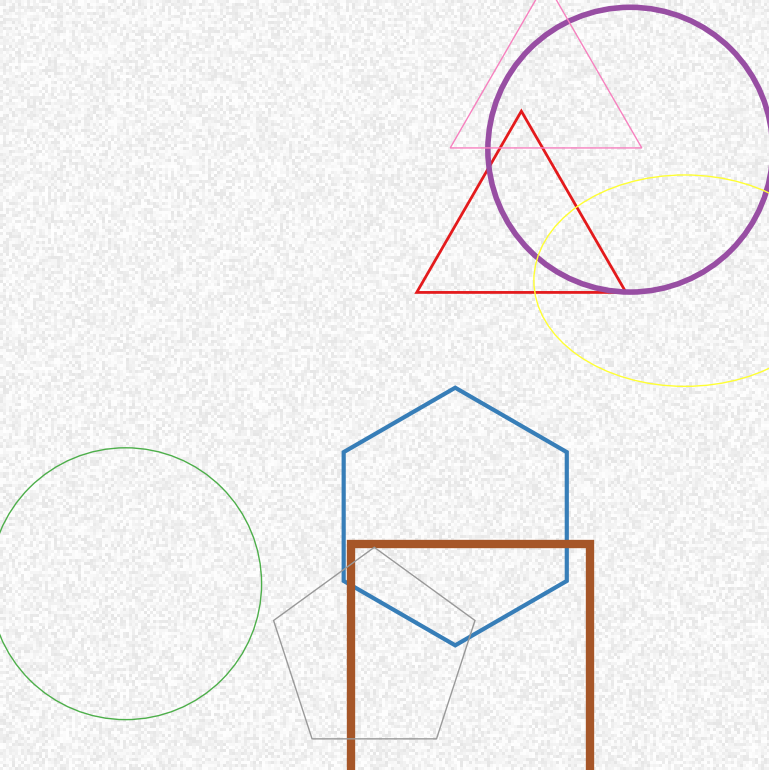[{"shape": "triangle", "thickness": 1, "radius": 0.78, "center": [0.677, 0.699]}, {"shape": "hexagon", "thickness": 1.5, "radius": 0.84, "center": [0.591, 0.329]}, {"shape": "circle", "thickness": 0.5, "radius": 0.88, "center": [0.163, 0.242]}, {"shape": "circle", "thickness": 2, "radius": 0.92, "center": [0.819, 0.806]}, {"shape": "oval", "thickness": 0.5, "radius": 0.98, "center": [0.889, 0.635]}, {"shape": "square", "thickness": 3, "radius": 0.78, "center": [0.611, 0.138]}, {"shape": "triangle", "thickness": 0.5, "radius": 0.72, "center": [0.709, 0.88]}, {"shape": "pentagon", "thickness": 0.5, "radius": 0.69, "center": [0.486, 0.152]}]